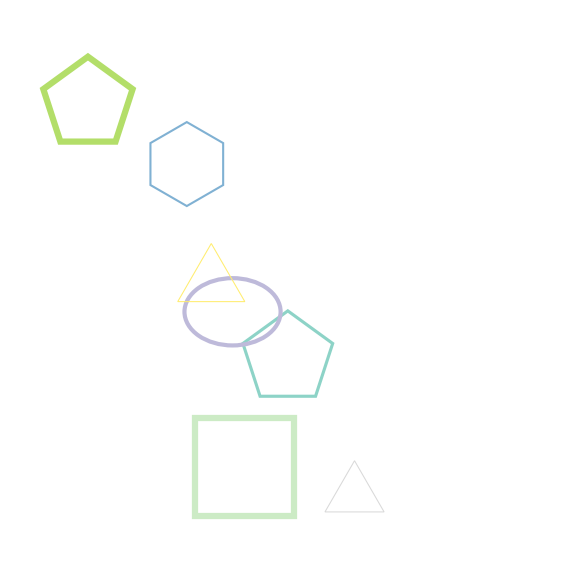[{"shape": "pentagon", "thickness": 1.5, "radius": 0.41, "center": [0.498, 0.379]}, {"shape": "oval", "thickness": 2, "radius": 0.42, "center": [0.403, 0.459]}, {"shape": "hexagon", "thickness": 1, "radius": 0.36, "center": [0.323, 0.715]}, {"shape": "pentagon", "thickness": 3, "radius": 0.41, "center": [0.152, 0.82]}, {"shape": "triangle", "thickness": 0.5, "radius": 0.3, "center": [0.614, 0.142]}, {"shape": "square", "thickness": 3, "radius": 0.43, "center": [0.424, 0.19]}, {"shape": "triangle", "thickness": 0.5, "radius": 0.34, "center": [0.366, 0.51]}]